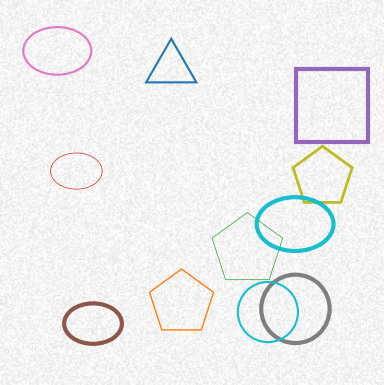[{"shape": "triangle", "thickness": 1.5, "radius": 0.38, "center": [0.445, 0.824]}, {"shape": "pentagon", "thickness": 1, "radius": 0.44, "center": [0.472, 0.214]}, {"shape": "pentagon", "thickness": 0.5, "radius": 0.48, "center": [0.643, 0.352]}, {"shape": "oval", "thickness": 0.5, "radius": 0.34, "center": [0.198, 0.556]}, {"shape": "square", "thickness": 3, "radius": 0.47, "center": [0.862, 0.727]}, {"shape": "oval", "thickness": 3, "radius": 0.38, "center": [0.242, 0.159]}, {"shape": "oval", "thickness": 1.5, "radius": 0.44, "center": [0.149, 0.868]}, {"shape": "circle", "thickness": 3, "radius": 0.44, "center": [0.767, 0.198]}, {"shape": "pentagon", "thickness": 2, "radius": 0.4, "center": [0.838, 0.54]}, {"shape": "oval", "thickness": 3, "radius": 0.5, "center": [0.766, 0.418]}, {"shape": "circle", "thickness": 1.5, "radius": 0.39, "center": [0.696, 0.19]}]